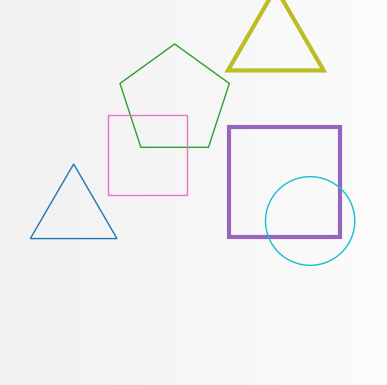[{"shape": "triangle", "thickness": 1, "radius": 0.65, "center": [0.19, 0.445]}, {"shape": "pentagon", "thickness": 1, "radius": 0.74, "center": [0.451, 0.737]}, {"shape": "square", "thickness": 3, "radius": 0.72, "center": [0.734, 0.526]}, {"shape": "square", "thickness": 1, "radius": 0.52, "center": [0.381, 0.597]}, {"shape": "triangle", "thickness": 3, "radius": 0.71, "center": [0.712, 0.888]}, {"shape": "circle", "thickness": 1, "radius": 0.58, "center": [0.8, 0.426]}]